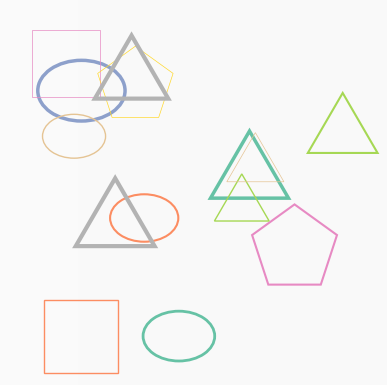[{"shape": "oval", "thickness": 2, "radius": 0.46, "center": [0.462, 0.127]}, {"shape": "triangle", "thickness": 2.5, "radius": 0.58, "center": [0.644, 0.543]}, {"shape": "oval", "thickness": 1.5, "radius": 0.44, "center": [0.372, 0.434]}, {"shape": "square", "thickness": 1, "radius": 0.48, "center": [0.21, 0.126]}, {"shape": "oval", "thickness": 2.5, "radius": 0.56, "center": [0.21, 0.764]}, {"shape": "square", "thickness": 0.5, "radius": 0.44, "center": [0.17, 0.836]}, {"shape": "pentagon", "thickness": 1.5, "radius": 0.58, "center": [0.76, 0.354]}, {"shape": "triangle", "thickness": 1.5, "radius": 0.52, "center": [0.884, 0.655]}, {"shape": "triangle", "thickness": 1, "radius": 0.41, "center": [0.624, 0.467]}, {"shape": "pentagon", "thickness": 0.5, "radius": 0.51, "center": [0.349, 0.778]}, {"shape": "oval", "thickness": 1, "radius": 0.41, "center": [0.191, 0.646]}, {"shape": "triangle", "thickness": 0.5, "radius": 0.43, "center": [0.659, 0.57]}, {"shape": "triangle", "thickness": 3, "radius": 0.59, "center": [0.297, 0.419]}, {"shape": "triangle", "thickness": 3, "radius": 0.55, "center": [0.339, 0.799]}]